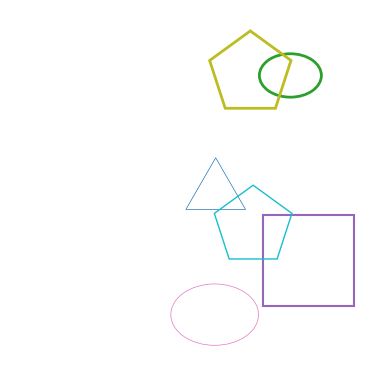[{"shape": "triangle", "thickness": 0.5, "radius": 0.45, "center": [0.56, 0.501]}, {"shape": "oval", "thickness": 2, "radius": 0.4, "center": [0.754, 0.804]}, {"shape": "square", "thickness": 1.5, "radius": 0.59, "center": [0.801, 0.324]}, {"shape": "oval", "thickness": 0.5, "radius": 0.57, "center": [0.558, 0.183]}, {"shape": "pentagon", "thickness": 2, "radius": 0.56, "center": [0.65, 0.809]}, {"shape": "pentagon", "thickness": 1, "radius": 0.53, "center": [0.657, 0.413]}]